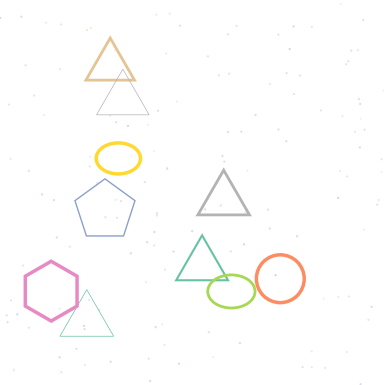[{"shape": "triangle", "thickness": 1.5, "radius": 0.39, "center": [0.525, 0.311]}, {"shape": "triangle", "thickness": 0.5, "radius": 0.4, "center": [0.225, 0.167]}, {"shape": "circle", "thickness": 2.5, "radius": 0.31, "center": [0.728, 0.276]}, {"shape": "pentagon", "thickness": 1, "radius": 0.41, "center": [0.273, 0.453]}, {"shape": "hexagon", "thickness": 2.5, "radius": 0.39, "center": [0.133, 0.244]}, {"shape": "oval", "thickness": 2, "radius": 0.31, "center": [0.601, 0.243]}, {"shape": "oval", "thickness": 2.5, "radius": 0.29, "center": [0.307, 0.589]}, {"shape": "triangle", "thickness": 2, "radius": 0.36, "center": [0.286, 0.828]}, {"shape": "triangle", "thickness": 0.5, "radius": 0.39, "center": [0.319, 0.741]}, {"shape": "triangle", "thickness": 2, "radius": 0.39, "center": [0.581, 0.481]}]